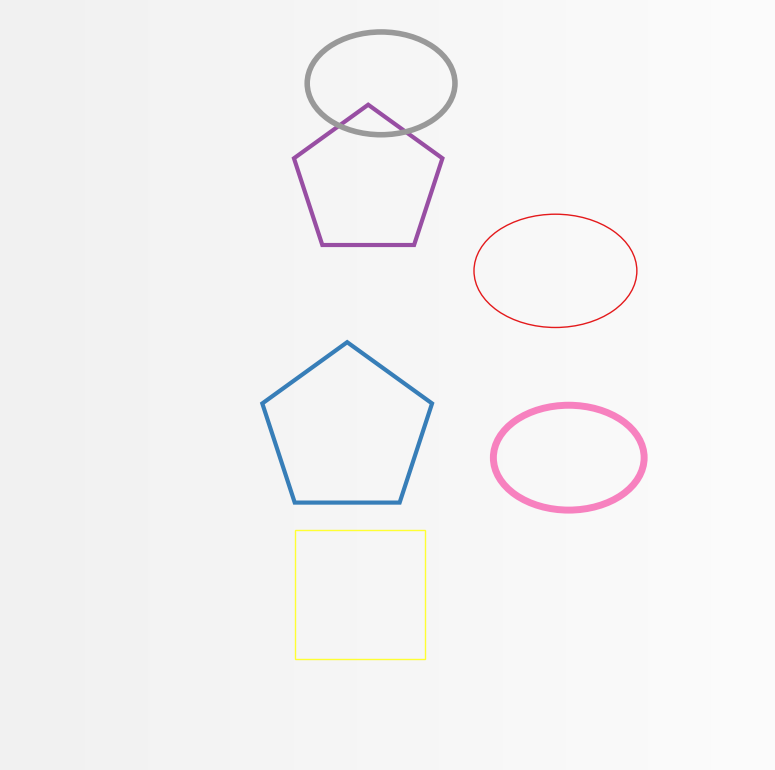[{"shape": "oval", "thickness": 0.5, "radius": 0.53, "center": [0.717, 0.648]}, {"shape": "pentagon", "thickness": 1.5, "radius": 0.58, "center": [0.448, 0.44]}, {"shape": "pentagon", "thickness": 1.5, "radius": 0.5, "center": [0.475, 0.763]}, {"shape": "square", "thickness": 0.5, "radius": 0.42, "center": [0.465, 0.228]}, {"shape": "oval", "thickness": 2.5, "radius": 0.49, "center": [0.734, 0.406]}, {"shape": "oval", "thickness": 2, "radius": 0.48, "center": [0.492, 0.892]}]